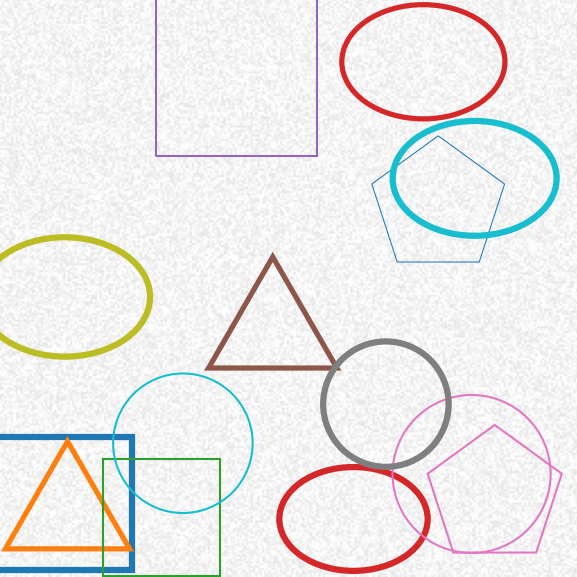[{"shape": "pentagon", "thickness": 0.5, "radius": 0.6, "center": [0.759, 0.643]}, {"shape": "square", "thickness": 3, "radius": 0.58, "center": [0.113, 0.127]}, {"shape": "triangle", "thickness": 2.5, "radius": 0.62, "center": [0.117, 0.111]}, {"shape": "square", "thickness": 1, "radius": 0.5, "center": [0.279, 0.103]}, {"shape": "oval", "thickness": 3, "radius": 0.64, "center": [0.612, 0.101]}, {"shape": "oval", "thickness": 2.5, "radius": 0.71, "center": [0.733, 0.892]}, {"shape": "square", "thickness": 1, "radius": 0.7, "center": [0.409, 0.868]}, {"shape": "triangle", "thickness": 2.5, "radius": 0.64, "center": [0.472, 0.426]}, {"shape": "pentagon", "thickness": 1, "radius": 0.61, "center": [0.857, 0.141]}, {"shape": "circle", "thickness": 1, "radius": 0.68, "center": [0.817, 0.178]}, {"shape": "circle", "thickness": 3, "radius": 0.54, "center": [0.668, 0.299]}, {"shape": "oval", "thickness": 3, "radius": 0.74, "center": [0.112, 0.485]}, {"shape": "circle", "thickness": 1, "radius": 0.6, "center": [0.317, 0.232]}, {"shape": "oval", "thickness": 3, "radius": 0.71, "center": [0.822, 0.69]}]